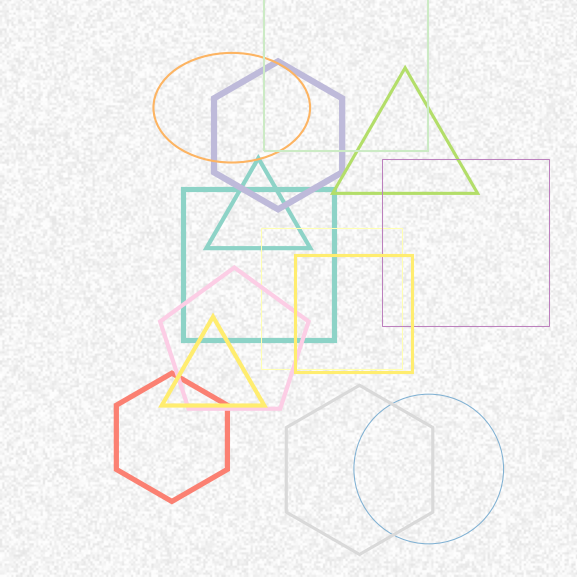[{"shape": "triangle", "thickness": 2, "radius": 0.52, "center": [0.447, 0.621]}, {"shape": "square", "thickness": 2.5, "radius": 0.65, "center": [0.448, 0.541]}, {"shape": "square", "thickness": 0.5, "radius": 0.61, "center": [0.573, 0.482]}, {"shape": "hexagon", "thickness": 3, "radius": 0.64, "center": [0.482, 0.765]}, {"shape": "hexagon", "thickness": 2.5, "radius": 0.56, "center": [0.298, 0.242]}, {"shape": "circle", "thickness": 0.5, "radius": 0.65, "center": [0.742, 0.187]}, {"shape": "oval", "thickness": 1, "radius": 0.68, "center": [0.401, 0.813]}, {"shape": "triangle", "thickness": 1.5, "radius": 0.72, "center": [0.702, 0.737]}, {"shape": "pentagon", "thickness": 2, "radius": 0.68, "center": [0.406, 0.401]}, {"shape": "hexagon", "thickness": 1.5, "radius": 0.73, "center": [0.623, 0.186]}, {"shape": "square", "thickness": 0.5, "radius": 0.72, "center": [0.806, 0.579]}, {"shape": "square", "thickness": 1, "radius": 0.71, "center": [0.6, 0.879]}, {"shape": "square", "thickness": 1.5, "radius": 0.51, "center": [0.612, 0.457]}, {"shape": "triangle", "thickness": 2, "radius": 0.51, "center": [0.369, 0.348]}]